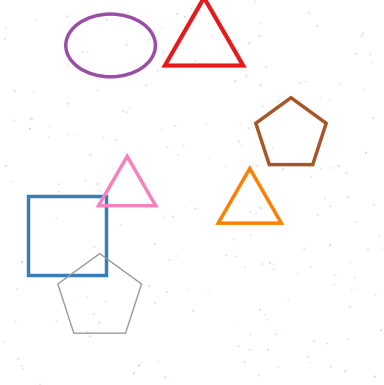[{"shape": "triangle", "thickness": 3, "radius": 0.59, "center": [0.53, 0.888]}, {"shape": "square", "thickness": 2.5, "radius": 0.51, "center": [0.174, 0.388]}, {"shape": "oval", "thickness": 2.5, "radius": 0.58, "center": [0.287, 0.882]}, {"shape": "triangle", "thickness": 2.5, "radius": 0.47, "center": [0.649, 0.468]}, {"shape": "pentagon", "thickness": 2.5, "radius": 0.48, "center": [0.756, 0.65]}, {"shape": "triangle", "thickness": 2.5, "radius": 0.43, "center": [0.33, 0.508]}, {"shape": "pentagon", "thickness": 1, "radius": 0.57, "center": [0.259, 0.227]}]